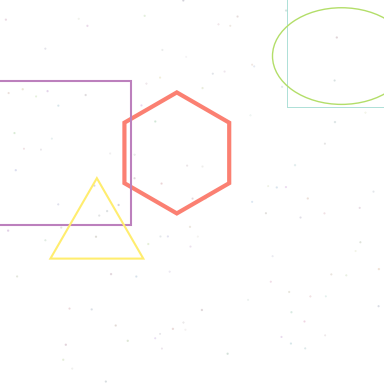[{"shape": "square", "thickness": 0.5, "radius": 0.76, "center": [0.897, 0.875]}, {"shape": "hexagon", "thickness": 3, "radius": 0.79, "center": [0.459, 0.603]}, {"shape": "oval", "thickness": 1, "radius": 0.9, "center": [0.887, 0.854]}, {"shape": "square", "thickness": 1.5, "radius": 0.93, "center": [0.153, 0.603]}, {"shape": "triangle", "thickness": 1.5, "radius": 0.7, "center": [0.252, 0.398]}]